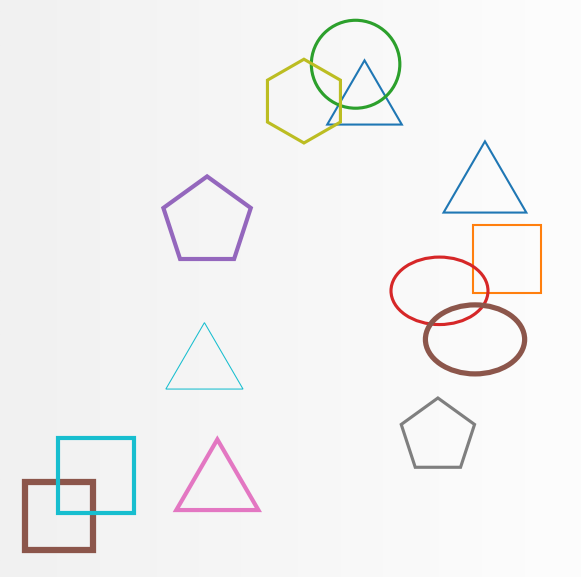[{"shape": "triangle", "thickness": 1, "radius": 0.41, "center": [0.834, 0.672]}, {"shape": "triangle", "thickness": 1, "radius": 0.37, "center": [0.627, 0.821]}, {"shape": "square", "thickness": 1, "radius": 0.3, "center": [0.872, 0.551]}, {"shape": "circle", "thickness": 1.5, "radius": 0.38, "center": [0.612, 0.888]}, {"shape": "oval", "thickness": 1.5, "radius": 0.42, "center": [0.756, 0.496]}, {"shape": "pentagon", "thickness": 2, "radius": 0.4, "center": [0.356, 0.615]}, {"shape": "oval", "thickness": 2.5, "radius": 0.43, "center": [0.817, 0.411]}, {"shape": "square", "thickness": 3, "radius": 0.3, "center": [0.102, 0.106]}, {"shape": "triangle", "thickness": 2, "radius": 0.41, "center": [0.374, 0.157]}, {"shape": "pentagon", "thickness": 1.5, "radius": 0.33, "center": [0.753, 0.244]}, {"shape": "hexagon", "thickness": 1.5, "radius": 0.36, "center": [0.523, 0.824]}, {"shape": "square", "thickness": 2, "radius": 0.33, "center": [0.165, 0.176]}, {"shape": "triangle", "thickness": 0.5, "radius": 0.38, "center": [0.352, 0.364]}]